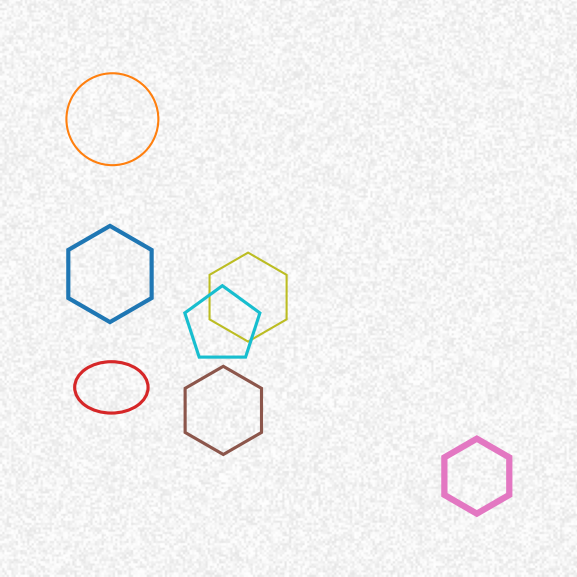[{"shape": "hexagon", "thickness": 2, "radius": 0.42, "center": [0.19, 0.525]}, {"shape": "circle", "thickness": 1, "radius": 0.4, "center": [0.195, 0.793]}, {"shape": "oval", "thickness": 1.5, "radius": 0.32, "center": [0.193, 0.328]}, {"shape": "hexagon", "thickness": 1.5, "radius": 0.38, "center": [0.387, 0.288]}, {"shape": "hexagon", "thickness": 3, "radius": 0.32, "center": [0.826, 0.175]}, {"shape": "hexagon", "thickness": 1, "radius": 0.39, "center": [0.43, 0.485]}, {"shape": "pentagon", "thickness": 1.5, "radius": 0.34, "center": [0.385, 0.436]}]